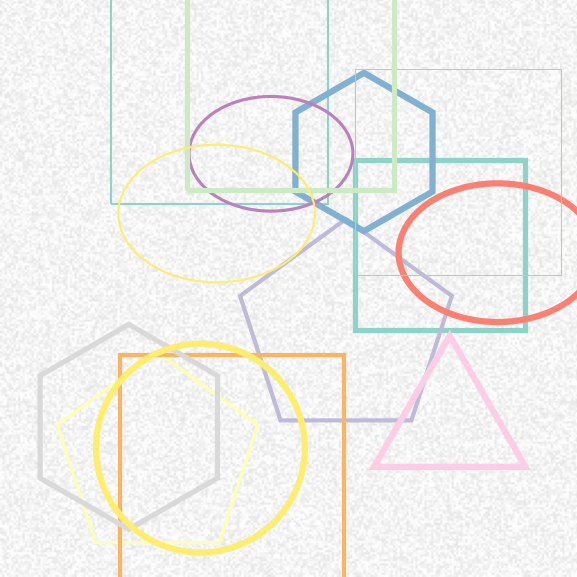[{"shape": "square", "thickness": 2.5, "radius": 0.74, "center": [0.762, 0.575]}, {"shape": "square", "thickness": 1, "radius": 0.94, "center": [0.381, 0.834]}, {"shape": "pentagon", "thickness": 1.5, "radius": 0.91, "center": [0.273, 0.207]}, {"shape": "pentagon", "thickness": 2, "radius": 0.96, "center": [0.599, 0.427]}, {"shape": "oval", "thickness": 3, "radius": 0.86, "center": [0.862, 0.562]}, {"shape": "hexagon", "thickness": 3, "radius": 0.69, "center": [0.63, 0.736]}, {"shape": "square", "thickness": 2, "radius": 0.97, "center": [0.402, 0.191]}, {"shape": "square", "thickness": 0.5, "radius": 0.89, "center": [0.793, 0.701]}, {"shape": "triangle", "thickness": 3, "radius": 0.76, "center": [0.779, 0.266]}, {"shape": "hexagon", "thickness": 2.5, "radius": 0.89, "center": [0.223, 0.26]}, {"shape": "oval", "thickness": 1.5, "radius": 0.71, "center": [0.469, 0.733]}, {"shape": "square", "thickness": 2.5, "radius": 0.89, "center": [0.503, 0.848]}, {"shape": "circle", "thickness": 3, "radius": 0.9, "center": [0.347, 0.223]}, {"shape": "oval", "thickness": 1, "radius": 0.85, "center": [0.375, 0.629]}]